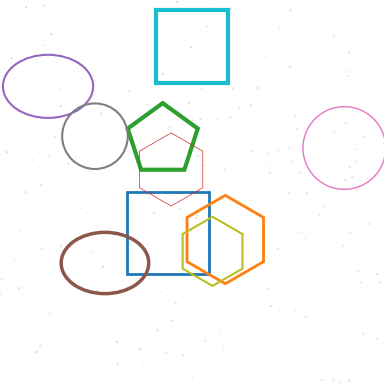[{"shape": "square", "thickness": 2, "radius": 0.53, "center": [0.437, 0.394]}, {"shape": "hexagon", "thickness": 2, "radius": 0.57, "center": [0.585, 0.378]}, {"shape": "pentagon", "thickness": 3, "radius": 0.48, "center": [0.423, 0.637]}, {"shape": "hexagon", "thickness": 0.5, "radius": 0.47, "center": [0.445, 0.56]}, {"shape": "oval", "thickness": 1.5, "radius": 0.59, "center": [0.125, 0.776]}, {"shape": "oval", "thickness": 2.5, "radius": 0.57, "center": [0.273, 0.317]}, {"shape": "circle", "thickness": 1, "radius": 0.54, "center": [0.894, 0.616]}, {"shape": "circle", "thickness": 1.5, "radius": 0.43, "center": [0.247, 0.646]}, {"shape": "hexagon", "thickness": 1.5, "radius": 0.45, "center": [0.552, 0.347]}, {"shape": "square", "thickness": 3, "radius": 0.47, "center": [0.499, 0.879]}]